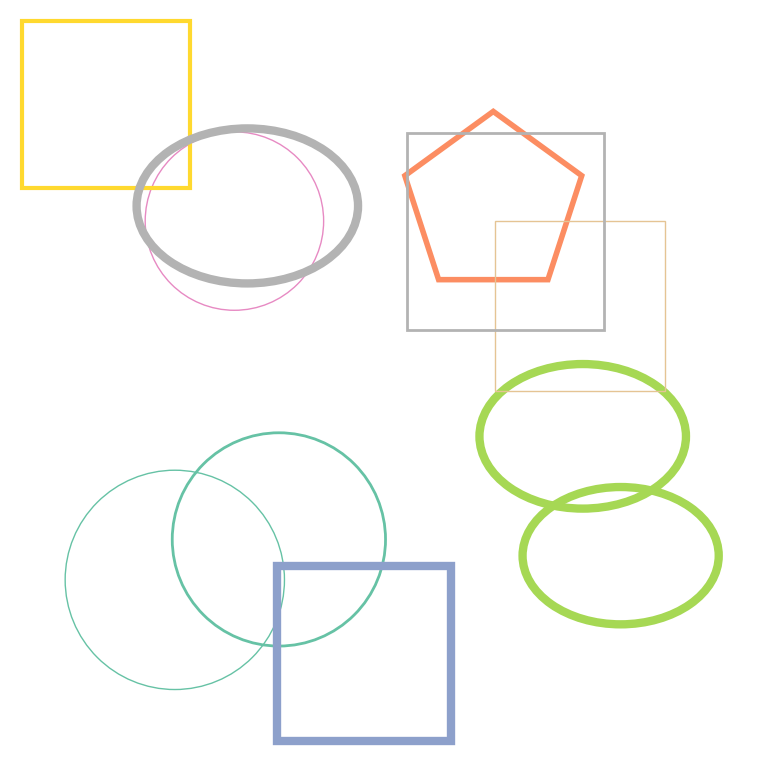[{"shape": "circle", "thickness": 0.5, "radius": 0.71, "center": [0.227, 0.247]}, {"shape": "circle", "thickness": 1, "radius": 0.69, "center": [0.362, 0.299]}, {"shape": "pentagon", "thickness": 2, "radius": 0.6, "center": [0.641, 0.735]}, {"shape": "square", "thickness": 3, "radius": 0.57, "center": [0.473, 0.151]}, {"shape": "circle", "thickness": 0.5, "radius": 0.58, "center": [0.304, 0.713]}, {"shape": "oval", "thickness": 3, "radius": 0.64, "center": [0.806, 0.278]}, {"shape": "oval", "thickness": 3, "radius": 0.67, "center": [0.757, 0.433]}, {"shape": "square", "thickness": 1.5, "radius": 0.54, "center": [0.138, 0.864]}, {"shape": "square", "thickness": 0.5, "radius": 0.55, "center": [0.753, 0.602]}, {"shape": "oval", "thickness": 3, "radius": 0.72, "center": [0.321, 0.733]}, {"shape": "square", "thickness": 1, "radius": 0.64, "center": [0.656, 0.7]}]